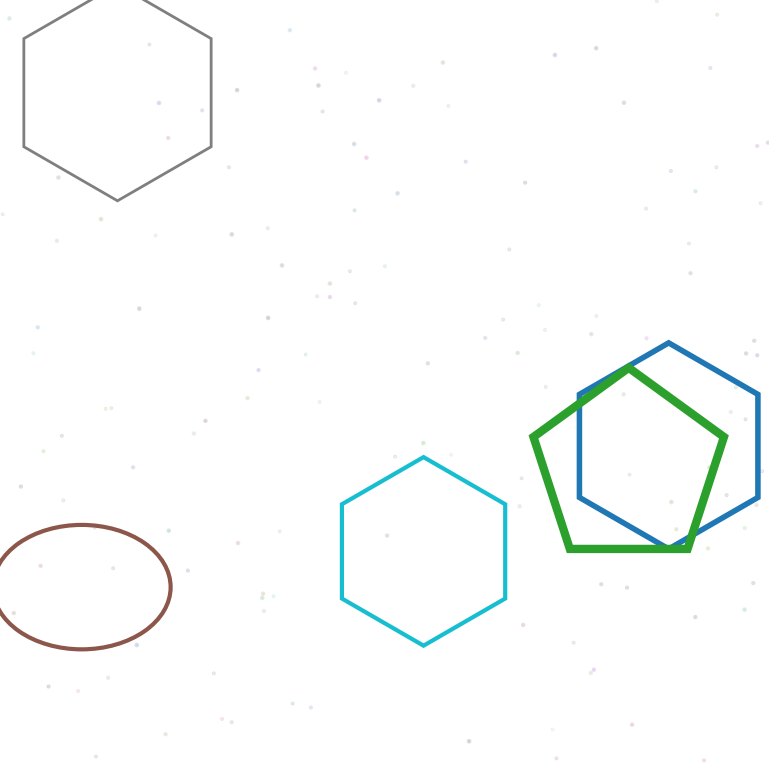[{"shape": "hexagon", "thickness": 2, "radius": 0.67, "center": [0.868, 0.421]}, {"shape": "pentagon", "thickness": 3, "radius": 0.65, "center": [0.817, 0.392]}, {"shape": "oval", "thickness": 1.5, "radius": 0.58, "center": [0.106, 0.237]}, {"shape": "hexagon", "thickness": 1, "radius": 0.7, "center": [0.153, 0.88]}, {"shape": "hexagon", "thickness": 1.5, "radius": 0.61, "center": [0.55, 0.284]}]